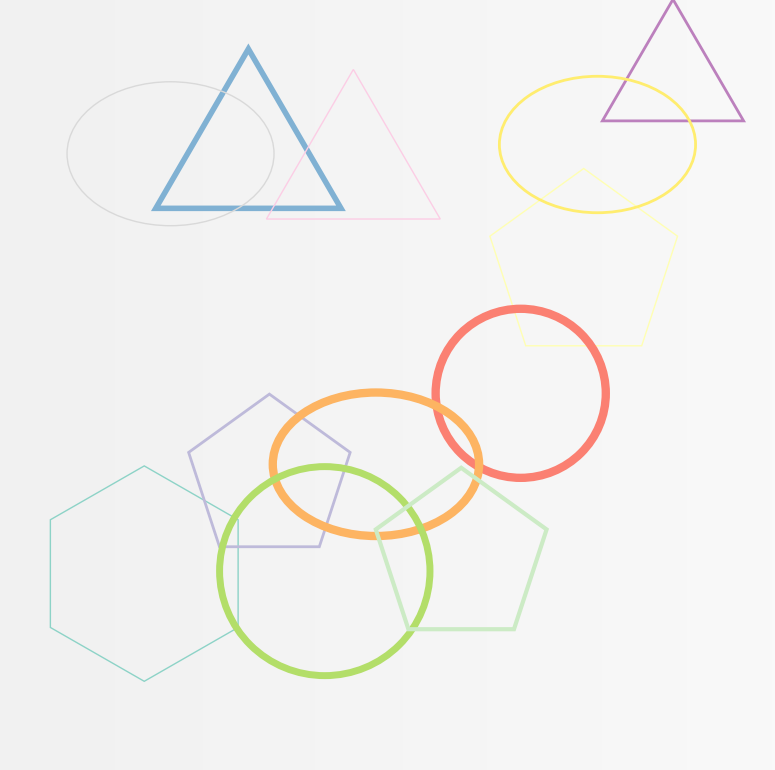[{"shape": "hexagon", "thickness": 0.5, "radius": 0.7, "center": [0.186, 0.255]}, {"shape": "pentagon", "thickness": 0.5, "radius": 0.64, "center": [0.753, 0.654]}, {"shape": "pentagon", "thickness": 1, "radius": 0.55, "center": [0.348, 0.379]}, {"shape": "circle", "thickness": 3, "radius": 0.55, "center": [0.672, 0.489]}, {"shape": "triangle", "thickness": 2, "radius": 0.69, "center": [0.32, 0.798]}, {"shape": "oval", "thickness": 3, "radius": 0.67, "center": [0.485, 0.397]}, {"shape": "circle", "thickness": 2.5, "radius": 0.68, "center": [0.419, 0.258]}, {"shape": "triangle", "thickness": 0.5, "radius": 0.65, "center": [0.456, 0.78]}, {"shape": "oval", "thickness": 0.5, "radius": 0.67, "center": [0.22, 0.8]}, {"shape": "triangle", "thickness": 1, "radius": 0.53, "center": [0.868, 0.896]}, {"shape": "pentagon", "thickness": 1.5, "radius": 0.58, "center": [0.595, 0.277]}, {"shape": "oval", "thickness": 1, "radius": 0.63, "center": [0.771, 0.812]}]